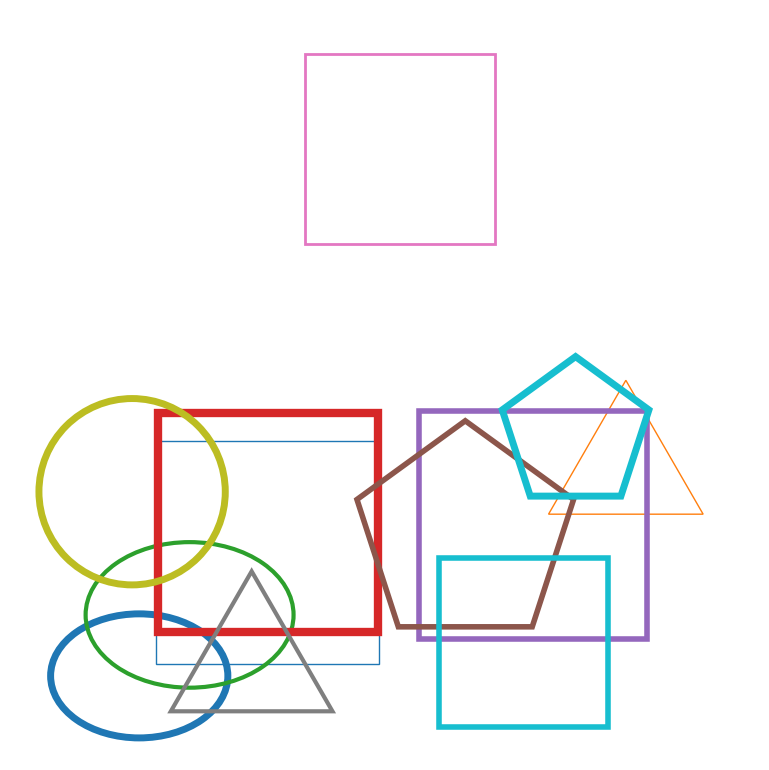[{"shape": "square", "thickness": 0.5, "radius": 0.72, "center": [0.347, 0.282]}, {"shape": "oval", "thickness": 2.5, "radius": 0.58, "center": [0.181, 0.122]}, {"shape": "triangle", "thickness": 0.5, "radius": 0.58, "center": [0.813, 0.39]}, {"shape": "oval", "thickness": 1.5, "radius": 0.68, "center": [0.246, 0.201]}, {"shape": "square", "thickness": 3, "radius": 0.71, "center": [0.348, 0.322]}, {"shape": "square", "thickness": 2, "radius": 0.74, "center": [0.692, 0.318]}, {"shape": "pentagon", "thickness": 2, "radius": 0.74, "center": [0.604, 0.306]}, {"shape": "square", "thickness": 1, "radius": 0.62, "center": [0.519, 0.806]}, {"shape": "triangle", "thickness": 1.5, "radius": 0.61, "center": [0.327, 0.137]}, {"shape": "circle", "thickness": 2.5, "radius": 0.6, "center": [0.172, 0.361]}, {"shape": "pentagon", "thickness": 2.5, "radius": 0.5, "center": [0.747, 0.437]}, {"shape": "square", "thickness": 2, "radius": 0.55, "center": [0.68, 0.165]}]